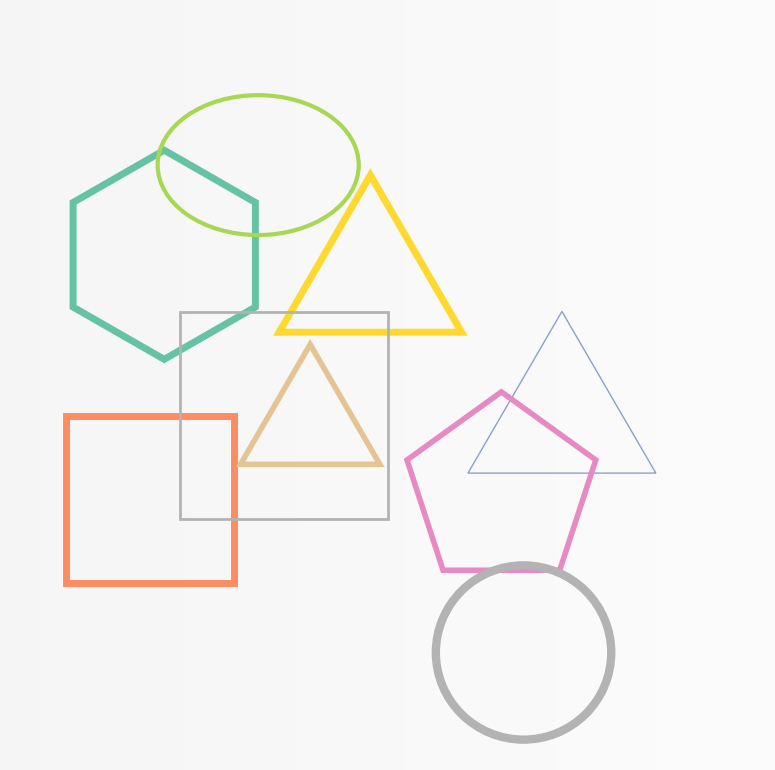[{"shape": "hexagon", "thickness": 2.5, "radius": 0.68, "center": [0.212, 0.669]}, {"shape": "square", "thickness": 2.5, "radius": 0.54, "center": [0.194, 0.351]}, {"shape": "triangle", "thickness": 0.5, "radius": 0.7, "center": [0.725, 0.456]}, {"shape": "pentagon", "thickness": 2, "radius": 0.64, "center": [0.647, 0.363]}, {"shape": "oval", "thickness": 1.5, "radius": 0.65, "center": [0.333, 0.786]}, {"shape": "triangle", "thickness": 2.5, "radius": 0.68, "center": [0.478, 0.637]}, {"shape": "triangle", "thickness": 2, "radius": 0.52, "center": [0.4, 0.449]}, {"shape": "square", "thickness": 1, "radius": 0.67, "center": [0.366, 0.46]}, {"shape": "circle", "thickness": 3, "radius": 0.57, "center": [0.676, 0.153]}]